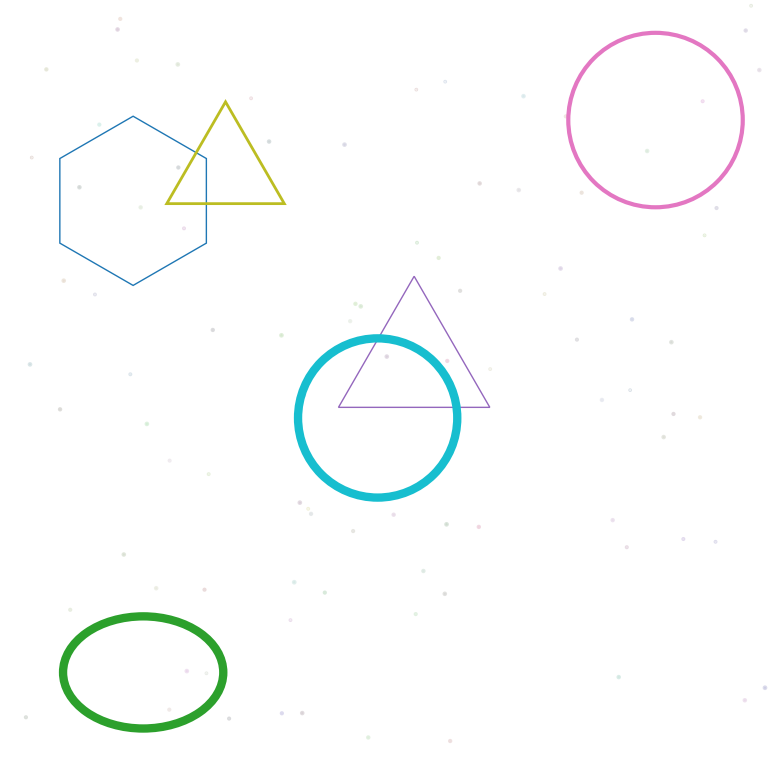[{"shape": "hexagon", "thickness": 0.5, "radius": 0.55, "center": [0.173, 0.739]}, {"shape": "oval", "thickness": 3, "radius": 0.52, "center": [0.186, 0.127]}, {"shape": "triangle", "thickness": 0.5, "radius": 0.57, "center": [0.538, 0.528]}, {"shape": "circle", "thickness": 1.5, "radius": 0.57, "center": [0.851, 0.844]}, {"shape": "triangle", "thickness": 1, "radius": 0.44, "center": [0.293, 0.78]}, {"shape": "circle", "thickness": 3, "radius": 0.52, "center": [0.49, 0.457]}]